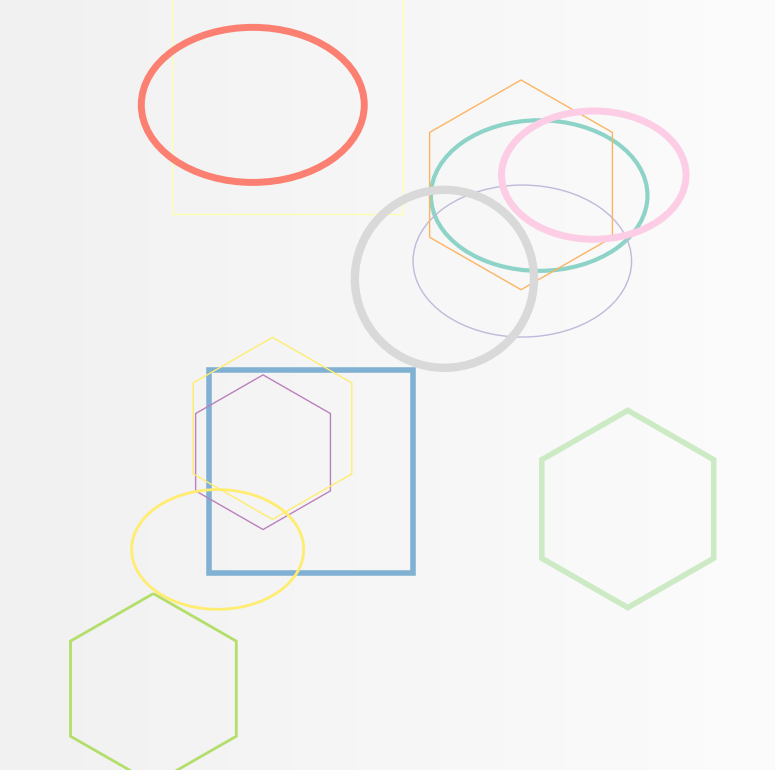[{"shape": "oval", "thickness": 1.5, "radius": 0.7, "center": [0.696, 0.746]}, {"shape": "square", "thickness": 0.5, "radius": 0.74, "center": [0.371, 0.871]}, {"shape": "oval", "thickness": 0.5, "radius": 0.7, "center": [0.674, 0.661]}, {"shape": "oval", "thickness": 2.5, "radius": 0.72, "center": [0.326, 0.864]}, {"shape": "square", "thickness": 2, "radius": 0.66, "center": [0.401, 0.388]}, {"shape": "hexagon", "thickness": 0.5, "radius": 0.68, "center": [0.672, 0.76]}, {"shape": "hexagon", "thickness": 1, "radius": 0.62, "center": [0.198, 0.106]}, {"shape": "oval", "thickness": 2.5, "radius": 0.6, "center": [0.766, 0.773]}, {"shape": "circle", "thickness": 3, "radius": 0.58, "center": [0.573, 0.638]}, {"shape": "hexagon", "thickness": 0.5, "radius": 0.5, "center": [0.339, 0.413]}, {"shape": "hexagon", "thickness": 2, "radius": 0.64, "center": [0.81, 0.339]}, {"shape": "hexagon", "thickness": 0.5, "radius": 0.59, "center": [0.352, 0.444]}, {"shape": "oval", "thickness": 1, "radius": 0.56, "center": [0.281, 0.286]}]